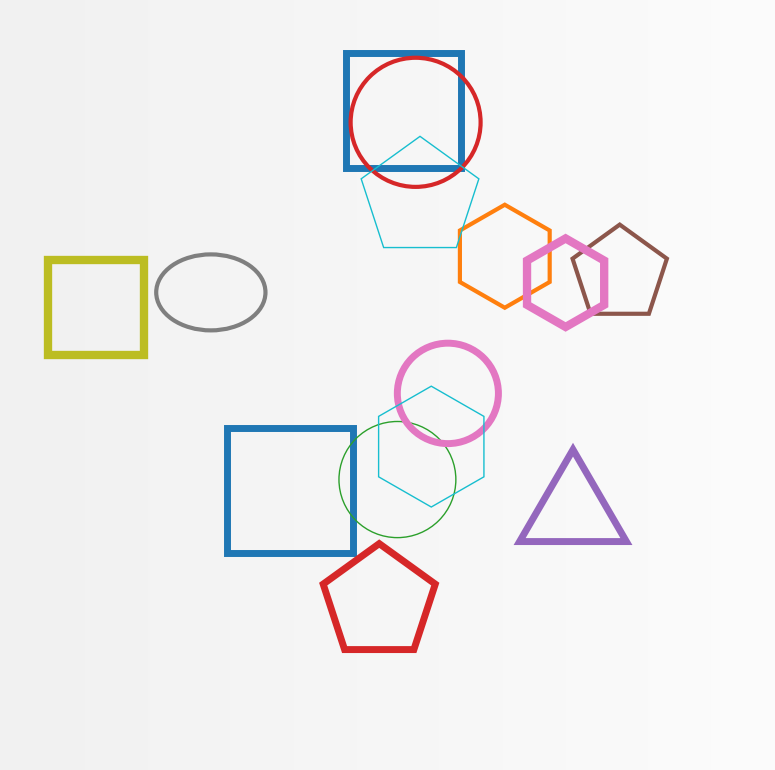[{"shape": "square", "thickness": 2.5, "radius": 0.41, "center": [0.374, 0.363]}, {"shape": "square", "thickness": 2.5, "radius": 0.37, "center": [0.521, 0.856]}, {"shape": "hexagon", "thickness": 1.5, "radius": 0.33, "center": [0.651, 0.667]}, {"shape": "circle", "thickness": 0.5, "radius": 0.38, "center": [0.513, 0.377]}, {"shape": "circle", "thickness": 1.5, "radius": 0.42, "center": [0.536, 0.841]}, {"shape": "pentagon", "thickness": 2.5, "radius": 0.38, "center": [0.489, 0.218]}, {"shape": "triangle", "thickness": 2.5, "radius": 0.4, "center": [0.739, 0.336]}, {"shape": "pentagon", "thickness": 1.5, "radius": 0.32, "center": [0.8, 0.644]}, {"shape": "circle", "thickness": 2.5, "radius": 0.33, "center": [0.578, 0.489]}, {"shape": "hexagon", "thickness": 3, "radius": 0.29, "center": [0.73, 0.633]}, {"shape": "oval", "thickness": 1.5, "radius": 0.35, "center": [0.272, 0.62]}, {"shape": "square", "thickness": 3, "radius": 0.31, "center": [0.123, 0.601]}, {"shape": "pentagon", "thickness": 0.5, "radius": 0.4, "center": [0.542, 0.743]}, {"shape": "hexagon", "thickness": 0.5, "radius": 0.39, "center": [0.556, 0.42]}]